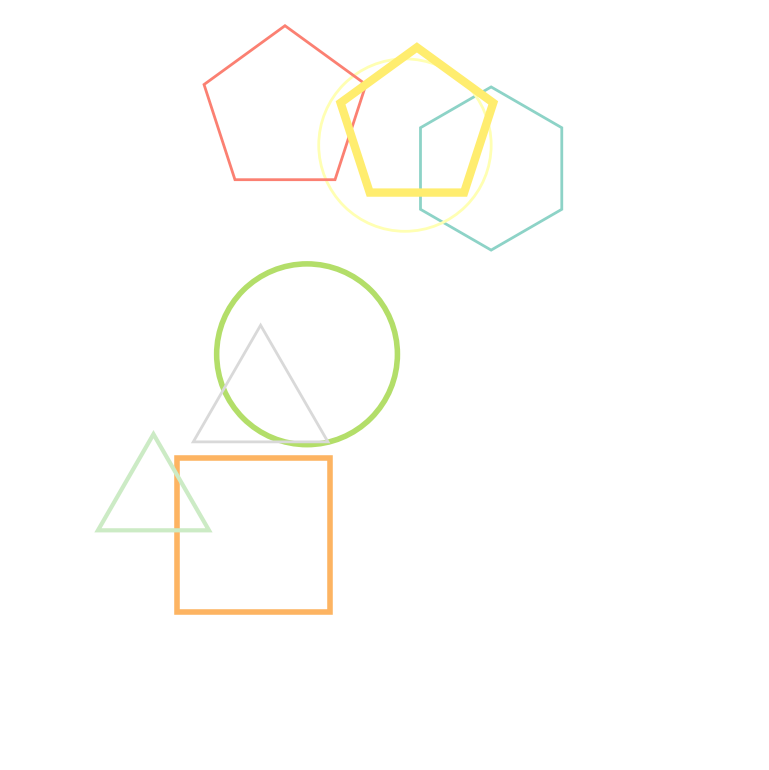[{"shape": "hexagon", "thickness": 1, "radius": 0.53, "center": [0.638, 0.781]}, {"shape": "circle", "thickness": 1, "radius": 0.56, "center": [0.526, 0.812]}, {"shape": "pentagon", "thickness": 1, "radius": 0.55, "center": [0.37, 0.856]}, {"shape": "square", "thickness": 2, "radius": 0.5, "center": [0.329, 0.305]}, {"shape": "circle", "thickness": 2, "radius": 0.59, "center": [0.399, 0.54]}, {"shape": "triangle", "thickness": 1, "radius": 0.5, "center": [0.338, 0.477]}, {"shape": "triangle", "thickness": 1.5, "radius": 0.42, "center": [0.199, 0.353]}, {"shape": "pentagon", "thickness": 3, "radius": 0.52, "center": [0.541, 0.834]}]